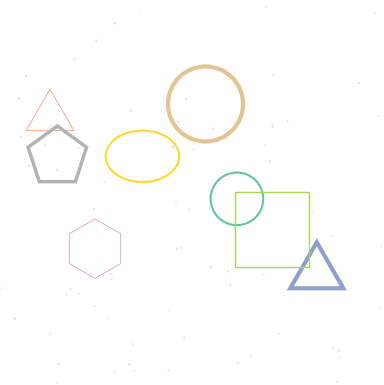[{"shape": "circle", "thickness": 1.5, "radius": 0.34, "center": [0.615, 0.484]}, {"shape": "triangle", "thickness": 0.5, "radius": 0.36, "center": [0.13, 0.697]}, {"shape": "triangle", "thickness": 3, "radius": 0.4, "center": [0.823, 0.291]}, {"shape": "hexagon", "thickness": 0.5, "radius": 0.39, "center": [0.247, 0.354]}, {"shape": "square", "thickness": 1, "radius": 0.48, "center": [0.706, 0.404]}, {"shape": "oval", "thickness": 1.5, "radius": 0.48, "center": [0.37, 0.594]}, {"shape": "circle", "thickness": 3, "radius": 0.49, "center": [0.534, 0.73]}, {"shape": "pentagon", "thickness": 2.5, "radius": 0.4, "center": [0.149, 0.593]}]